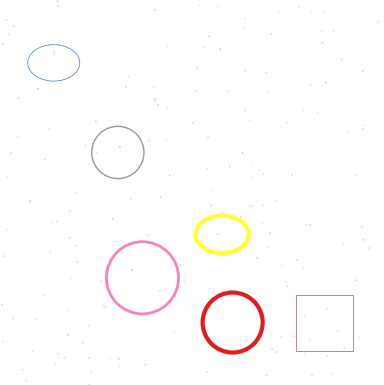[{"shape": "circle", "thickness": 3, "radius": 0.39, "center": [0.604, 0.162]}, {"shape": "oval", "thickness": 0.5, "radius": 0.34, "center": [0.14, 0.837]}, {"shape": "square", "thickness": 0.5, "radius": 0.37, "center": [0.844, 0.161]}, {"shape": "oval", "thickness": 3, "radius": 0.35, "center": [0.577, 0.391]}, {"shape": "circle", "thickness": 2, "radius": 0.47, "center": [0.37, 0.278]}, {"shape": "circle", "thickness": 1, "radius": 0.34, "center": [0.306, 0.604]}]